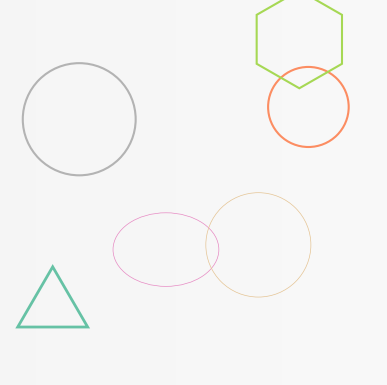[{"shape": "triangle", "thickness": 2, "radius": 0.52, "center": [0.136, 0.203]}, {"shape": "circle", "thickness": 1.5, "radius": 0.52, "center": [0.796, 0.722]}, {"shape": "oval", "thickness": 0.5, "radius": 0.68, "center": [0.428, 0.352]}, {"shape": "hexagon", "thickness": 1.5, "radius": 0.64, "center": [0.772, 0.898]}, {"shape": "circle", "thickness": 0.5, "radius": 0.68, "center": [0.667, 0.364]}, {"shape": "circle", "thickness": 1.5, "radius": 0.73, "center": [0.204, 0.69]}]